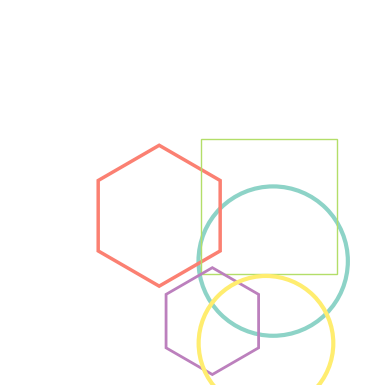[{"shape": "circle", "thickness": 3, "radius": 0.97, "center": [0.71, 0.322]}, {"shape": "hexagon", "thickness": 2.5, "radius": 0.91, "center": [0.413, 0.44]}, {"shape": "square", "thickness": 1, "radius": 0.88, "center": [0.699, 0.464]}, {"shape": "hexagon", "thickness": 2, "radius": 0.69, "center": [0.552, 0.166]}, {"shape": "circle", "thickness": 3, "radius": 0.87, "center": [0.691, 0.108]}]